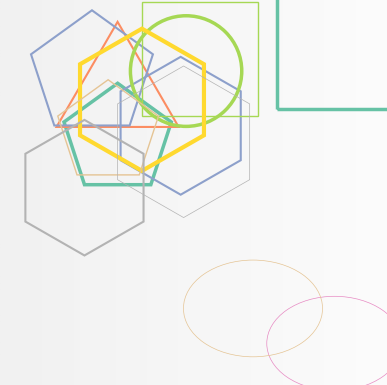[{"shape": "pentagon", "thickness": 2.5, "radius": 0.73, "center": [0.304, 0.638]}, {"shape": "square", "thickness": 2.5, "radius": 0.87, "center": [0.887, 0.891]}, {"shape": "triangle", "thickness": 1.5, "radius": 0.91, "center": [0.303, 0.761]}, {"shape": "hexagon", "thickness": 1.5, "radius": 0.9, "center": [0.466, 0.673]}, {"shape": "pentagon", "thickness": 1.5, "radius": 0.83, "center": [0.237, 0.808]}, {"shape": "oval", "thickness": 0.5, "radius": 0.87, "center": [0.863, 0.108]}, {"shape": "square", "thickness": 1, "radius": 0.74, "center": [0.516, 0.847]}, {"shape": "circle", "thickness": 2.5, "radius": 0.72, "center": [0.48, 0.815]}, {"shape": "hexagon", "thickness": 3, "radius": 0.92, "center": [0.366, 0.741]}, {"shape": "oval", "thickness": 0.5, "radius": 0.9, "center": [0.653, 0.199]}, {"shape": "pentagon", "thickness": 1, "radius": 0.68, "center": [0.279, 0.656]}, {"shape": "hexagon", "thickness": 0.5, "radius": 0.98, "center": [0.474, 0.632]}, {"shape": "hexagon", "thickness": 1.5, "radius": 0.88, "center": [0.218, 0.513]}]